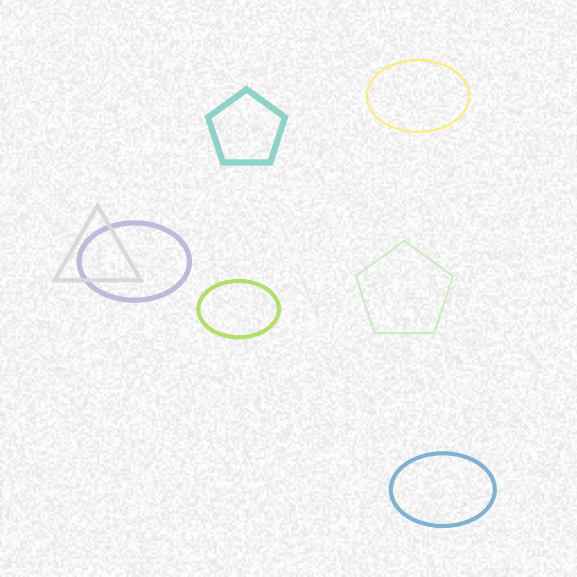[{"shape": "pentagon", "thickness": 3, "radius": 0.35, "center": [0.427, 0.774]}, {"shape": "oval", "thickness": 2.5, "radius": 0.48, "center": [0.233, 0.546]}, {"shape": "oval", "thickness": 2, "radius": 0.45, "center": [0.767, 0.151]}, {"shape": "oval", "thickness": 2, "radius": 0.35, "center": [0.413, 0.464]}, {"shape": "triangle", "thickness": 2, "radius": 0.43, "center": [0.169, 0.557]}, {"shape": "pentagon", "thickness": 1, "radius": 0.44, "center": [0.7, 0.494]}, {"shape": "oval", "thickness": 1, "radius": 0.44, "center": [0.724, 0.833]}]